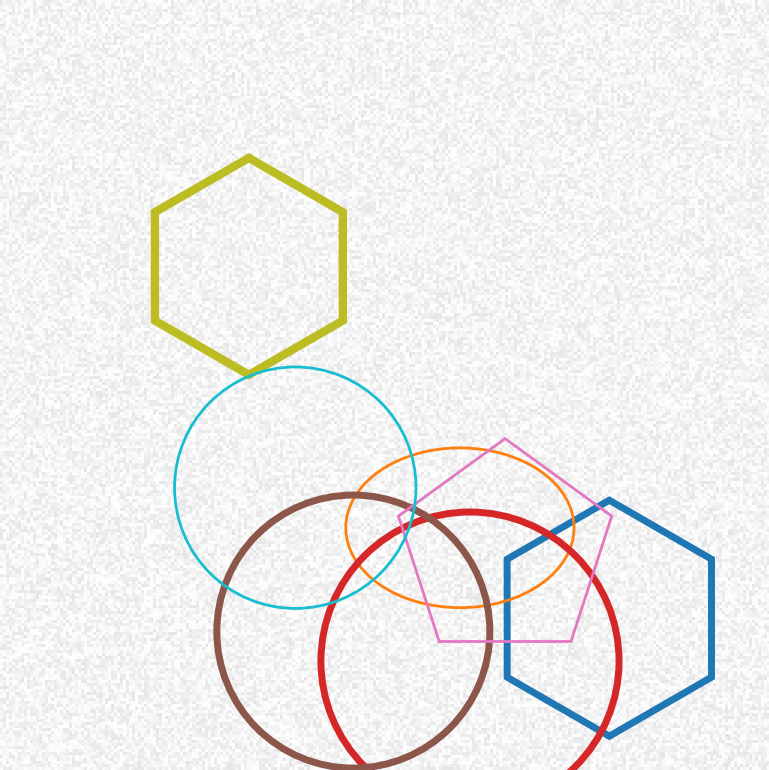[{"shape": "hexagon", "thickness": 2.5, "radius": 0.77, "center": [0.791, 0.197]}, {"shape": "oval", "thickness": 1, "radius": 0.74, "center": [0.597, 0.315]}, {"shape": "circle", "thickness": 2.5, "radius": 0.97, "center": [0.61, 0.141]}, {"shape": "circle", "thickness": 2.5, "radius": 0.89, "center": [0.459, 0.18]}, {"shape": "pentagon", "thickness": 1, "radius": 0.73, "center": [0.656, 0.285]}, {"shape": "hexagon", "thickness": 3, "radius": 0.7, "center": [0.323, 0.654]}, {"shape": "circle", "thickness": 1, "radius": 0.78, "center": [0.383, 0.367]}]